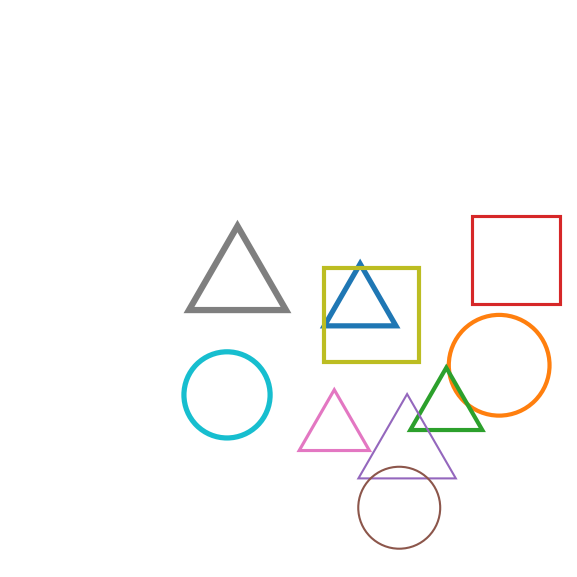[{"shape": "triangle", "thickness": 2.5, "radius": 0.36, "center": [0.624, 0.471]}, {"shape": "circle", "thickness": 2, "radius": 0.44, "center": [0.864, 0.367]}, {"shape": "triangle", "thickness": 2, "radius": 0.36, "center": [0.773, 0.29]}, {"shape": "square", "thickness": 1.5, "radius": 0.38, "center": [0.893, 0.549]}, {"shape": "triangle", "thickness": 1, "radius": 0.49, "center": [0.705, 0.219]}, {"shape": "circle", "thickness": 1, "radius": 0.35, "center": [0.691, 0.12]}, {"shape": "triangle", "thickness": 1.5, "radius": 0.35, "center": [0.579, 0.254]}, {"shape": "triangle", "thickness": 3, "radius": 0.48, "center": [0.411, 0.511]}, {"shape": "square", "thickness": 2, "radius": 0.41, "center": [0.643, 0.454]}, {"shape": "circle", "thickness": 2.5, "radius": 0.37, "center": [0.393, 0.315]}]